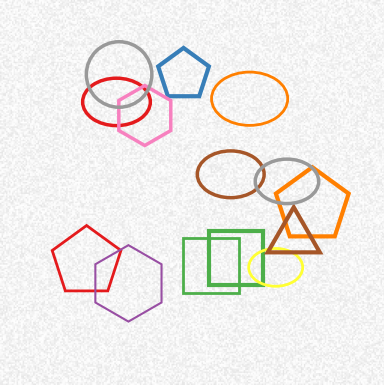[{"shape": "pentagon", "thickness": 2, "radius": 0.47, "center": [0.225, 0.32]}, {"shape": "oval", "thickness": 2.5, "radius": 0.44, "center": [0.303, 0.735]}, {"shape": "pentagon", "thickness": 3, "radius": 0.35, "center": [0.477, 0.806]}, {"shape": "square", "thickness": 3, "radius": 0.35, "center": [0.613, 0.331]}, {"shape": "square", "thickness": 2, "radius": 0.36, "center": [0.548, 0.311]}, {"shape": "hexagon", "thickness": 1.5, "radius": 0.5, "center": [0.334, 0.264]}, {"shape": "oval", "thickness": 2, "radius": 0.49, "center": [0.648, 0.744]}, {"shape": "pentagon", "thickness": 3, "radius": 0.5, "center": [0.811, 0.466]}, {"shape": "oval", "thickness": 2, "radius": 0.35, "center": [0.716, 0.306]}, {"shape": "oval", "thickness": 2.5, "radius": 0.43, "center": [0.599, 0.547]}, {"shape": "triangle", "thickness": 3, "radius": 0.39, "center": [0.763, 0.384]}, {"shape": "hexagon", "thickness": 2.5, "radius": 0.39, "center": [0.376, 0.7]}, {"shape": "circle", "thickness": 2.5, "radius": 0.43, "center": [0.309, 0.807]}, {"shape": "oval", "thickness": 2.5, "radius": 0.41, "center": [0.745, 0.529]}]